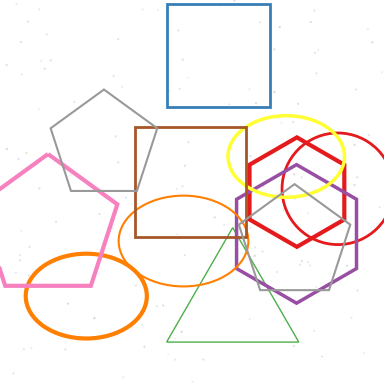[{"shape": "hexagon", "thickness": 3, "radius": 0.71, "center": [0.771, 0.501]}, {"shape": "circle", "thickness": 2, "radius": 0.72, "center": [0.877, 0.51]}, {"shape": "square", "thickness": 2, "radius": 0.67, "center": [0.567, 0.856]}, {"shape": "triangle", "thickness": 1, "radius": 0.99, "center": [0.604, 0.211]}, {"shape": "hexagon", "thickness": 2.5, "radius": 0.9, "center": [0.77, 0.392]}, {"shape": "oval", "thickness": 1.5, "radius": 0.84, "center": [0.477, 0.374]}, {"shape": "oval", "thickness": 3, "radius": 0.79, "center": [0.224, 0.231]}, {"shape": "oval", "thickness": 2.5, "radius": 0.76, "center": [0.744, 0.594]}, {"shape": "square", "thickness": 2, "radius": 0.72, "center": [0.494, 0.527]}, {"shape": "pentagon", "thickness": 3, "radius": 0.95, "center": [0.125, 0.411]}, {"shape": "pentagon", "thickness": 1.5, "radius": 0.73, "center": [0.27, 0.622]}, {"shape": "pentagon", "thickness": 1.5, "radius": 0.76, "center": [0.765, 0.369]}]